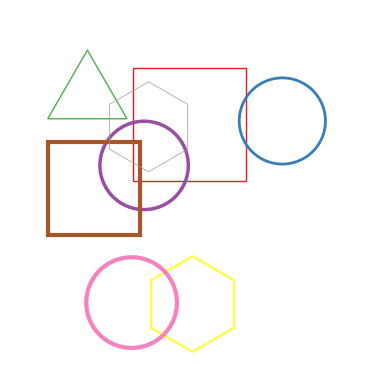[{"shape": "square", "thickness": 1, "radius": 0.73, "center": [0.493, 0.677]}, {"shape": "circle", "thickness": 2, "radius": 0.56, "center": [0.733, 0.686]}, {"shape": "triangle", "thickness": 1, "radius": 0.59, "center": [0.227, 0.751]}, {"shape": "circle", "thickness": 2.5, "radius": 0.57, "center": [0.374, 0.57]}, {"shape": "hexagon", "thickness": 1.5, "radius": 0.62, "center": [0.5, 0.21]}, {"shape": "square", "thickness": 3, "radius": 0.6, "center": [0.245, 0.511]}, {"shape": "circle", "thickness": 3, "radius": 0.59, "center": [0.342, 0.214]}, {"shape": "hexagon", "thickness": 0.5, "radius": 0.58, "center": [0.386, 0.671]}]